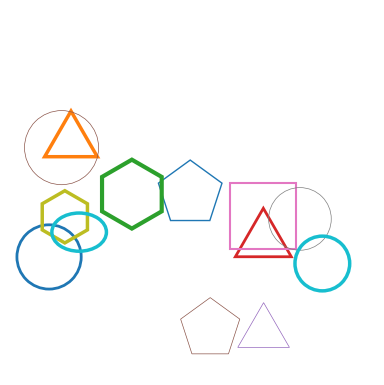[{"shape": "circle", "thickness": 2, "radius": 0.42, "center": [0.127, 0.333]}, {"shape": "pentagon", "thickness": 1, "radius": 0.43, "center": [0.494, 0.497]}, {"shape": "triangle", "thickness": 2.5, "radius": 0.39, "center": [0.184, 0.632]}, {"shape": "hexagon", "thickness": 3, "radius": 0.45, "center": [0.343, 0.496]}, {"shape": "triangle", "thickness": 2, "radius": 0.42, "center": [0.684, 0.375]}, {"shape": "triangle", "thickness": 0.5, "radius": 0.39, "center": [0.685, 0.136]}, {"shape": "pentagon", "thickness": 0.5, "radius": 0.4, "center": [0.546, 0.146]}, {"shape": "circle", "thickness": 0.5, "radius": 0.48, "center": [0.16, 0.617]}, {"shape": "square", "thickness": 1.5, "radius": 0.43, "center": [0.683, 0.438]}, {"shape": "circle", "thickness": 0.5, "radius": 0.41, "center": [0.779, 0.431]}, {"shape": "hexagon", "thickness": 2.5, "radius": 0.34, "center": [0.168, 0.437]}, {"shape": "oval", "thickness": 2.5, "radius": 0.35, "center": [0.206, 0.397]}, {"shape": "circle", "thickness": 2.5, "radius": 0.36, "center": [0.837, 0.316]}]